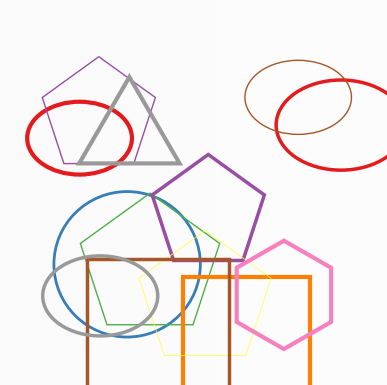[{"shape": "oval", "thickness": 3, "radius": 0.68, "center": [0.205, 0.641]}, {"shape": "oval", "thickness": 2.5, "radius": 0.84, "center": [0.88, 0.675]}, {"shape": "circle", "thickness": 2, "radius": 0.94, "center": [0.328, 0.314]}, {"shape": "pentagon", "thickness": 1, "radius": 0.94, "center": [0.387, 0.309]}, {"shape": "pentagon", "thickness": 2.5, "radius": 0.76, "center": [0.537, 0.446]}, {"shape": "pentagon", "thickness": 1, "radius": 0.77, "center": [0.255, 0.699]}, {"shape": "square", "thickness": 3, "radius": 0.82, "center": [0.636, 0.116]}, {"shape": "pentagon", "thickness": 0.5, "radius": 0.9, "center": [0.529, 0.222]}, {"shape": "square", "thickness": 2.5, "radius": 0.92, "center": [0.408, 0.144]}, {"shape": "oval", "thickness": 1, "radius": 0.69, "center": [0.77, 0.747]}, {"shape": "hexagon", "thickness": 3, "radius": 0.7, "center": [0.733, 0.234]}, {"shape": "triangle", "thickness": 3, "radius": 0.75, "center": [0.334, 0.65]}, {"shape": "oval", "thickness": 2.5, "radius": 0.74, "center": [0.259, 0.231]}]